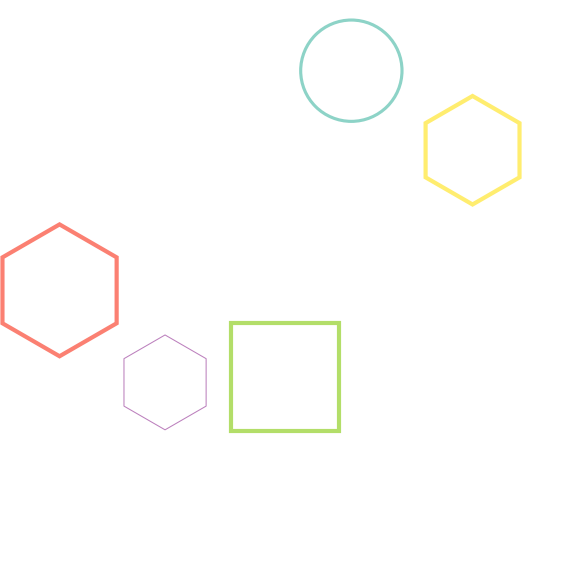[{"shape": "circle", "thickness": 1.5, "radius": 0.44, "center": [0.608, 0.877]}, {"shape": "hexagon", "thickness": 2, "radius": 0.57, "center": [0.103, 0.496]}, {"shape": "square", "thickness": 2, "radius": 0.47, "center": [0.493, 0.346]}, {"shape": "hexagon", "thickness": 0.5, "radius": 0.41, "center": [0.286, 0.337]}, {"shape": "hexagon", "thickness": 2, "radius": 0.47, "center": [0.818, 0.739]}]